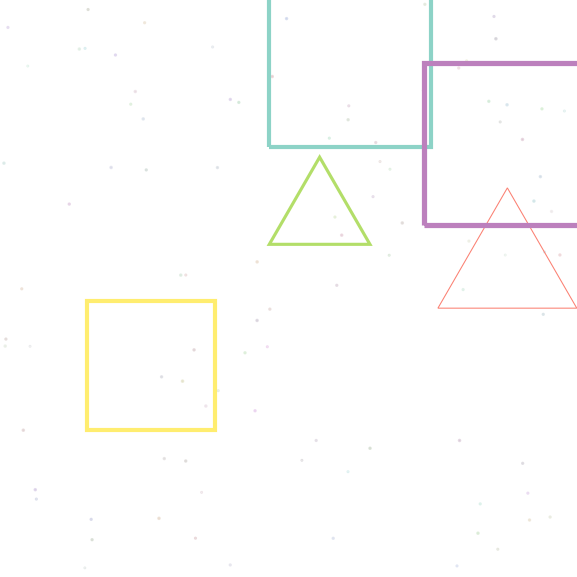[{"shape": "square", "thickness": 2, "radius": 0.7, "center": [0.606, 0.884]}, {"shape": "triangle", "thickness": 0.5, "radius": 0.69, "center": [0.879, 0.535]}, {"shape": "triangle", "thickness": 1.5, "radius": 0.5, "center": [0.553, 0.626]}, {"shape": "square", "thickness": 2.5, "radius": 0.7, "center": [0.875, 0.75]}, {"shape": "square", "thickness": 2, "radius": 0.55, "center": [0.261, 0.366]}]